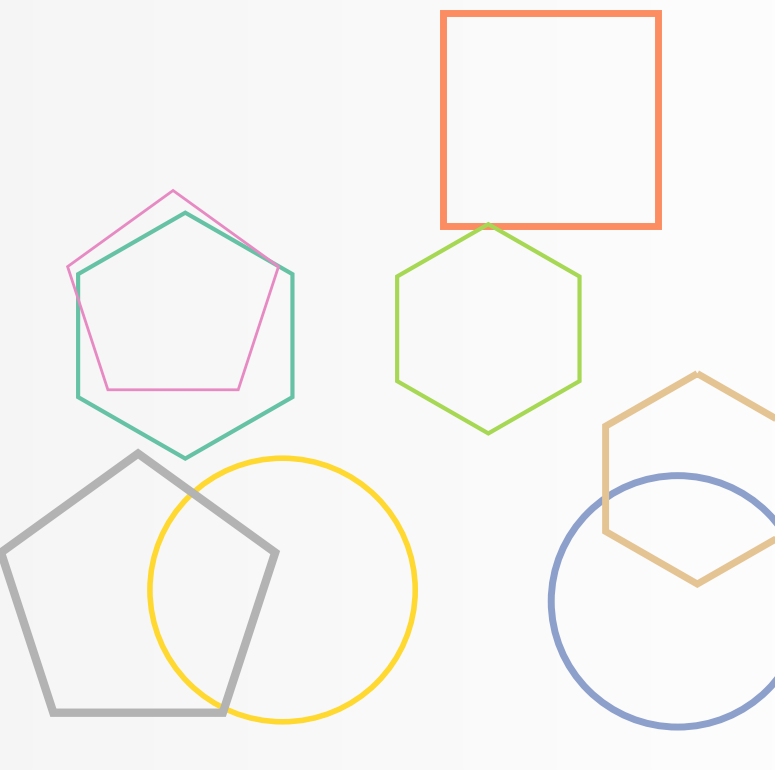[{"shape": "hexagon", "thickness": 1.5, "radius": 0.8, "center": [0.239, 0.564]}, {"shape": "square", "thickness": 2.5, "radius": 0.69, "center": [0.71, 0.845]}, {"shape": "circle", "thickness": 2.5, "radius": 0.82, "center": [0.875, 0.219]}, {"shape": "pentagon", "thickness": 1, "radius": 0.72, "center": [0.223, 0.61]}, {"shape": "hexagon", "thickness": 1.5, "radius": 0.68, "center": [0.63, 0.573]}, {"shape": "circle", "thickness": 2, "radius": 0.86, "center": [0.365, 0.234]}, {"shape": "hexagon", "thickness": 2.5, "radius": 0.68, "center": [0.9, 0.378]}, {"shape": "pentagon", "thickness": 3, "radius": 0.93, "center": [0.178, 0.225]}]